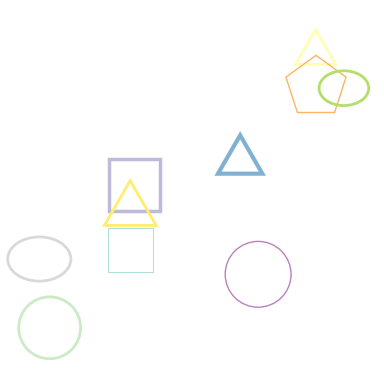[{"shape": "square", "thickness": 0.5, "radius": 0.29, "center": [0.339, 0.351]}, {"shape": "triangle", "thickness": 2, "radius": 0.3, "center": [0.82, 0.863]}, {"shape": "square", "thickness": 2.5, "radius": 0.33, "center": [0.35, 0.52]}, {"shape": "triangle", "thickness": 3, "radius": 0.33, "center": [0.624, 0.582]}, {"shape": "pentagon", "thickness": 1, "radius": 0.41, "center": [0.821, 0.774]}, {"shape": "oval", "thickness": 2, "radius": 0.32, "center": [0.893, 0.771]}, {"shape": "oval", "thickness": 2, "radius": 0.41, "center": [0.102, 0.327]}, {"shape": "circle", "thickness": 1, "radius": 0.43, "center": [0.67, 0.288]}, {"shape": "circle", "thickness": 2, "radius": 0.4, "center": [0.129, 0.149]}, {"shape": "triangle", "thickness": 2, "radius": 0.39, "center": [0.338, 0.453]}]